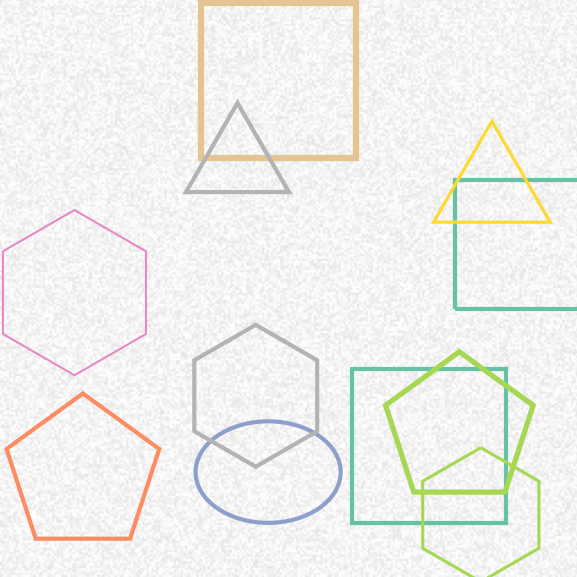[{"shape": "square", "thickness": 2, "radius": 0.56, "center": [0.899, 0.575]}, {"shape": "square", "thickness": 2, "radius": 0.67, "center": [0.743, 0.227]}, {"shape": "pentagon", "thickness": 2, "radius": 0.7, "center": [0.144, 0.179]}, {"shape": "oval", "thickness": 2, "radius": 0.63, "center": [0.464, 0.182]}, {"shape": "hexagon", "thickness": 1, "radius": 0.72, "center": [0.129, 0.492]}, {"shape": "hexagon", "thickness": 1.5, "radius": 0.58, "center": [0.833, 0.108]}, {"shape": "pentagon", "thickness": 2.5, "radius": 0.67, "center": [0.795, 0.256]}, {"shape": "triangle", "thickness": 1.5, "radius": 0.58, "center": [0.852, 0.673]}, {"shape": "square", "thickness": 3, "radius": 0.67, "center": [0.482, 0.861]}, {"shape": "triangle", "thickness": 2, "radius": 0.51, "center": [0.411, 0.718]}, {"shape": "hexagon", "thickness": 2, "radius": 0.61, "center": [0.443, 0.314]}]